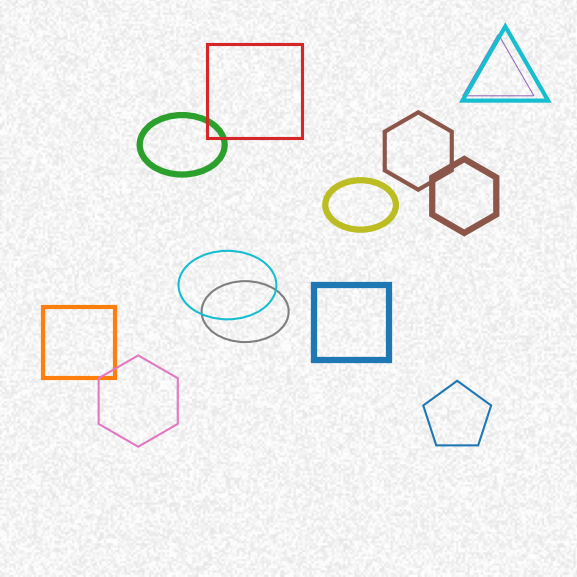[{"shape": "pentagon", "thickness": 1, "radius": 0.31, "center": [0.792, 0.278]}, {"shape": "square", "thickness": 3, "radius": 0.33, "center": [0.609, 0.441]}, {"shape": "square", "thickness": 2, "radius": 0.31, "center": [0.137, 0.406]}, {"shape": "oval", "thickness": 3, "radius": 0.37, "center": [0.315, 0.748]}, {"shape": "square", "thickness": 1.5, "radius": 0.41, "center": [0.441, 0.842]}, {"shape": "triangle", "thickness": 0.5, "radius": 0.36, "center": [0.863, 0.869]}, {"shape": "hexagon", "thickness": 2, "radius": 0.33, "center": [0.724, 0.738]}, {"shape": "hexagon", "thickness": 3, "radius": 0.32, "center": [0.804, 0.66]}, {"shape": "hexagon", "thickness": 1, "radius": 0.4, "center": [0.239, 0.305]}, {"shape": "oval", "thickness": 1, "radius": 0.38, "center": [0.424, 0.46]}, {"shape": "oval", "thickness": 3, "radius": 0.31, "center": [0.624, 0.644]}, {"shape": "oval", "thickness": 1, "radius": 0.42, "center": [0.394, 0.506]}, {"shape": "triangle", "thickness": 2, "radius": 0.43, "center": [0.875, 0.868]}]